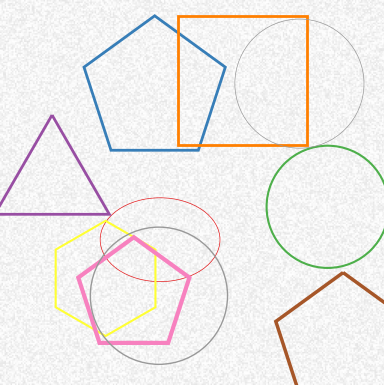[{"shape": "oval", "thickness": 0.5, "radius": 0.78, "center": [0.416, 0.377]}, {"shape": "pentagon", "thickness": 2, "radius": 0.97, "center": [0.402, 0.766]}, {"shape": "circle", "thickness": 1.5, "radius": 0.79, "center": [0.851, 0.463]}, {"shape": "triangle", "thickness": 2, "radius": 0.86, "center": [0.135, 0.529]}, {"shape": "square", "thickness": 2, "radius": 0.84, "center": [0.63, 0.79]}, {"shape": "hexagon", "thickness": 1.5, "radius": 0.75, "center": [0.274, 0.277]}, {"shape": "pentagon", "thickness": 2.5, "radius": 0.92, "center": [0.891, 0.108]}, {"shape": "pentagon", "thickness": 3, "radius": 0.76, "center": [0.348, 0.232]}, {"shape": "circle", "thickness": 0.5, "radius": 0.84, "center": [0.778, 0.783]}, {"shape": "circle", "thickness": 1, "radius": 0.89, "center": [0.413, 0.232]}]